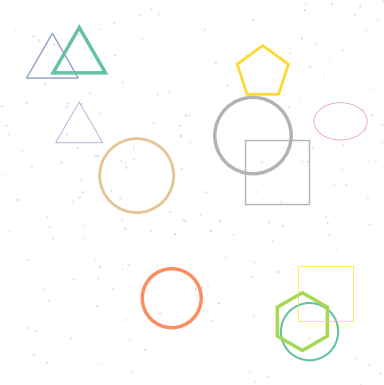[{"shape": "triangle", "thickness": 2.5, "radius": 0.39, "center": [0.206, 0.85]}, {"shape": "circle", "thickness": 1.5, "radius": 0.37, "center": [0.804, 0.139]}, {"shape": "circle", "thickness": 2.5, "radius": 0.38, "center": [0.446, 0.225]}, {"shape": "triangle", "thickness": 1, "radius": 0.39, "center": [0.136, 0.836]}, {"shape": "triangle", "thickness": 0.5, "radius": 0.35, "center": [0.206, 0.664]}, {"shape": "oval", "thickness": 0.5, "radius": 0.35, "center": [0.885, 0.685]}, {"shape": "hexagon", "thickness": 2.5, "radius": 0.38, "center": [0.785, 0.165]}, {"shape": "square", "thickness": 0.5, "radius": 0.35, "center": [0.846, 0.238]}, {"shape": "pentagon", "thickness": 2, "radius": 0.35, "center": [0.683, 0.812]}, {"shape": "circle", "thickness": 2, "radius": 0.48, "center": [0.355, 0.544]}, {"shape": "square", "thickness": 1, "radius": 0.42, "center": [0.718, 0.554]}, {"shape": "circle", "thickness": 2.5, "radius": 0.5, "center": [0.657, 0.648]}]